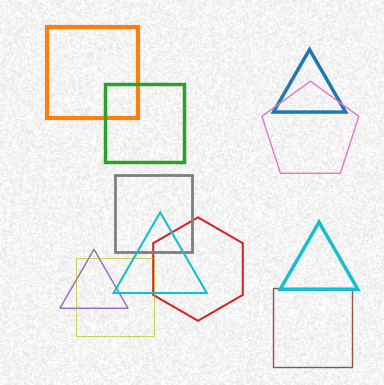[{"shape": "triangle", "thickness": 2.5, "radius": 0.54, "center": [0.804, 0.763]}, {"shape": "square", "thickness": 3, "radius": 0.59, "center": [0.24, 0.812]}, {"shape": "square", "thickness": 2.5, "radius": 0.51, "center": [0.375, 0.681]}, {"shape": "hexagon", "thickness": 1.5, "radius": 0.67, "center": [0.514, 0.301]}, {"shape": "triangle", "thickness": 1, "radius": 0.51, "center": [0.244, 0.25]}, {"shape": "square", "thickness": 1, "radius": 0.51, "center": [0.811, 0.149]}, {"shape": "pentagon", "thickness": 1, "radius": 0.66, "center": [0.806, 0.657]}, {"shape": "square", "thickness": 2, "radius": 0.5, "center": [0.398, 0.446]}, {"shape": "square", "thickness": 0.5, "radius": 0.5, "center": [0.299, 0.228]}, {"shape": "triangle", "thickness": 2.5, "radius": 0.58, "center": [0.829, 0.307]}, {"shape": "triangle", "thickness": 1.5, "radius": 0.7, "center": [0.416, 0.309]}]